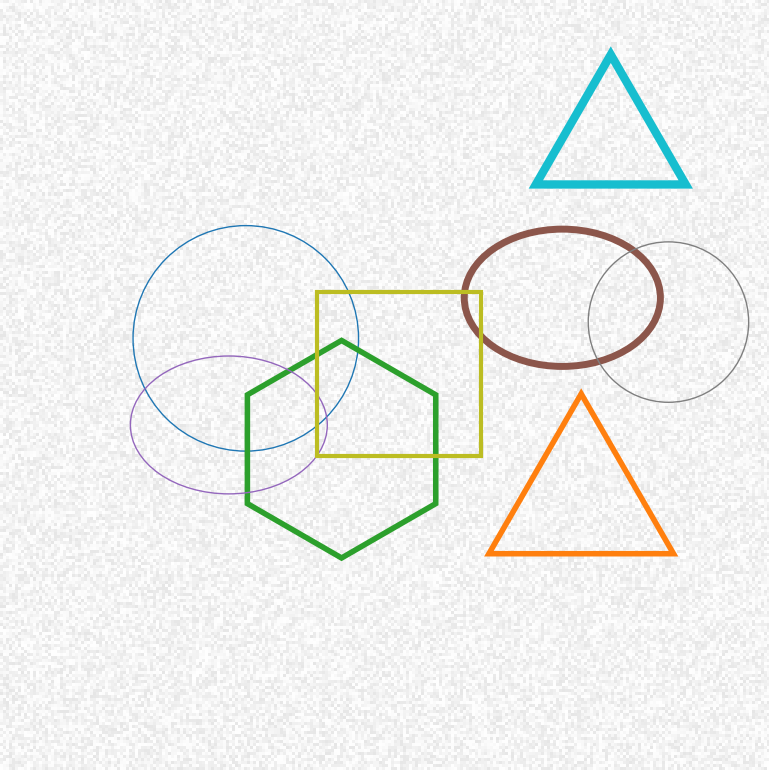[{"shape": "circle", "thickness": 0.5, "radius": 0.73, "center": [0.319, 0.561]}, {"shape": "triangle", "thickness": 2, "radius": 0.69, "center": [0.755, 0.35]}, {"shape": "hexagon", "thickness": 2, "radius": 0.71, "center": [0.444, 0.417]}, {"shape": "oval", "thickness": 0.5, "radius": 0.64, "center": [0.297, 0.448]}, {"shape": "oval", "thickness": 2.5, "radius": 0.64, "center": [0.73, 0.613]}, {"shape": "circle", "thickness": 0.5, "radius": 0.52, "center": [0.868, 0.582]}, {"shape": "square", "thickness": 1.5, "radius": 0.53, "center": [0.518, 0.514]}, {"shape": "triangle", "thickness": 3, "radius": 0.56, "center": [0.793, 0.817]}]